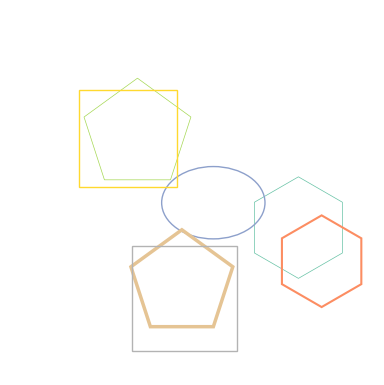[{"shape": "hexagon", "thickness": 0.5, "radius": 0.66, "center": [0.775, 0.409]}, {"shape": "hexagon", "thickness": 1.5, "radius": 0.6, "center": [0.835, 0.322]}, {"shape": "oval", "thickness": 1, "radius": 0.67, "center": [0.554, 0.473]}, {"shape": "pentagon", "thickness": 0.5, "radius": 0.73, "center": [0.357, 0.651]}, {"shape": "square", "thickness": 1, "radius": 0.63, "center": [0.332, 0.64]}, {"shape": "pentagon", "thickness": 2.5, "radius": 0.7, "center": [0.472, 0.264]}, {"shape": "square", "thickness": 1, "radius": 0.68, "center": [0.479, 0.225]}]